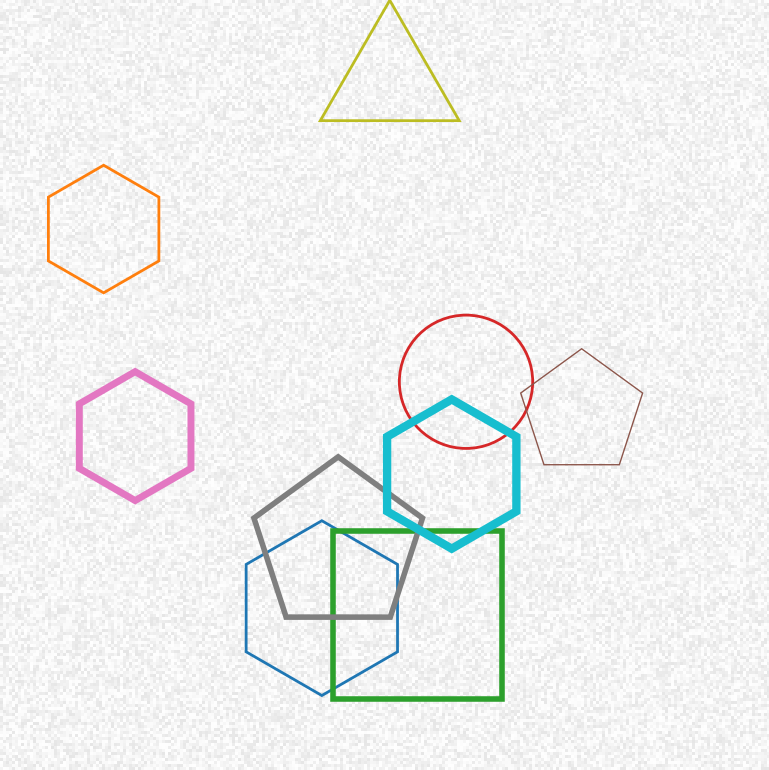[{"shape": "hexagon", "thickness": 1, "radius": 0.57, "center": [0.418, 0.21]}, {"shape": "hexagon", "thickness": 1, "radius": 0.41, "center": [0.135, 0.703]}, {"shape": "square", "thickness": 2, "radius": 0.55, "center": [0.542, 0.201]}, {"shape": "circle", "thickness": 1, "radius": 0.43, "center": [0.605, 0.504]}, {"shape": "pentagon", "thickness": 0.5, "radius": 0.42, "center": [0.755, 0.464]}, {"shape": "hexagon", "thickness": 2.5, "radius": 0.42, "center": [0.176, 0.434]}, {"shape": "pentagon", "thickness": 2, "radius": 0.58, "center": [0.439, 0.292]}, {"shape": "triangle", "thickness": 1, "radius": 0.52, "center": [0.506, 0.895]}, {"shape": "hexagon", "thickness": 3, "radius": 0.48, "center": [0.587, 0.384]}]